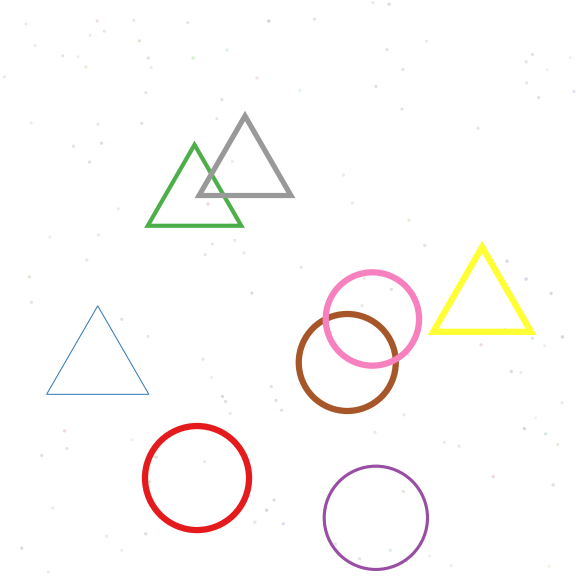[{"shape": "circle", "thickness": 3, "radius": 0.45, "center": [0.341, 0.171]}, {"shape": "triangle", "thickness": 0.5, "radius": 0.51, "center": [0.169, 0.367]}, {"shape": "triangle", "thickness": 2, "radius": 0.47, "center": [0.337, 0.655]}, {"shape": "circle", "thickness": 1.5, "radius": 0.45, "center": [0.651, 0.102]}, {"shape": "triangle", "thickness": 3, "radius": 0.49, "center": [0.835, 0.474]}, {"shape": "circle", "thickness": 3, "radius": 0.42, "center": [0.601, 0.371]}, {"shape": "circle", "thickness": 3, "radius": 0.4, "center": [0.645, 0.447]}, {"shape": "triangle", "thickness": 2.5, "radius": 0.46, "center": [0.424, 0.707]}]